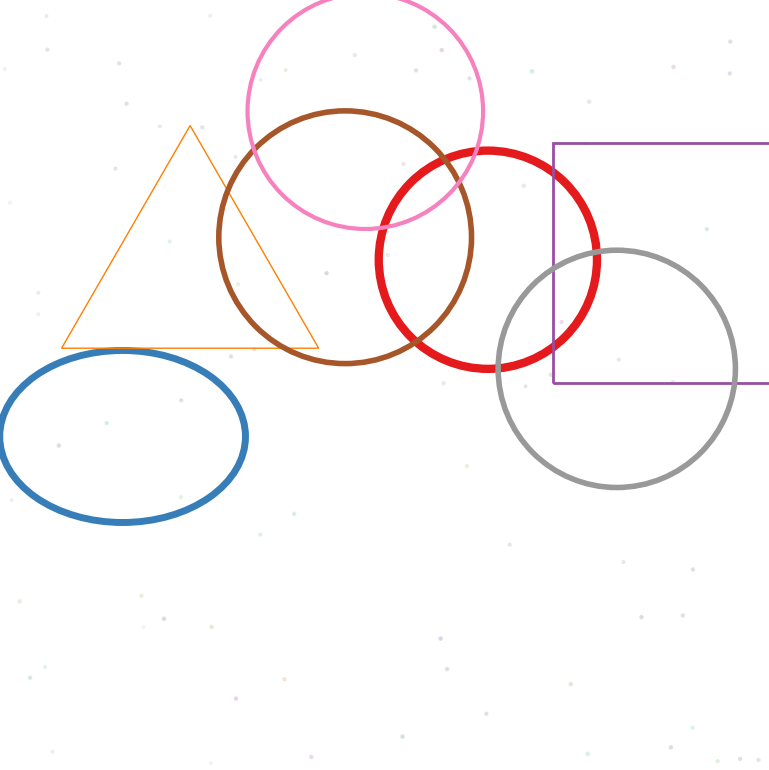[{"shape": "circle", "thickness": 3, "radius": 0.71, "center": [0.634, 0.663]}, {"shape": "oval", "thickness": 2.5, "radius": 0.8, "center": [0.159, 0.433]}, {"shape": "square", "thickness": 1, "radius": 0.78, "center": [0.874, 0.658]}, {"shape": "triangle", "thickness": 0.5, "radius": 0.96, "center": [0.247, 0.644]}, {"shape": "circle", "thickness": 2, "radius": 0.82, "center": [0.448, 0.692]}, {"shape": "circle", "thickness": 1.5, "radius": 0.76, "center": [0.474, 0.856]}, {"shape": "circle", "thickness": 2, "radius": 0.77, "center": [0.801, 0.521]}]